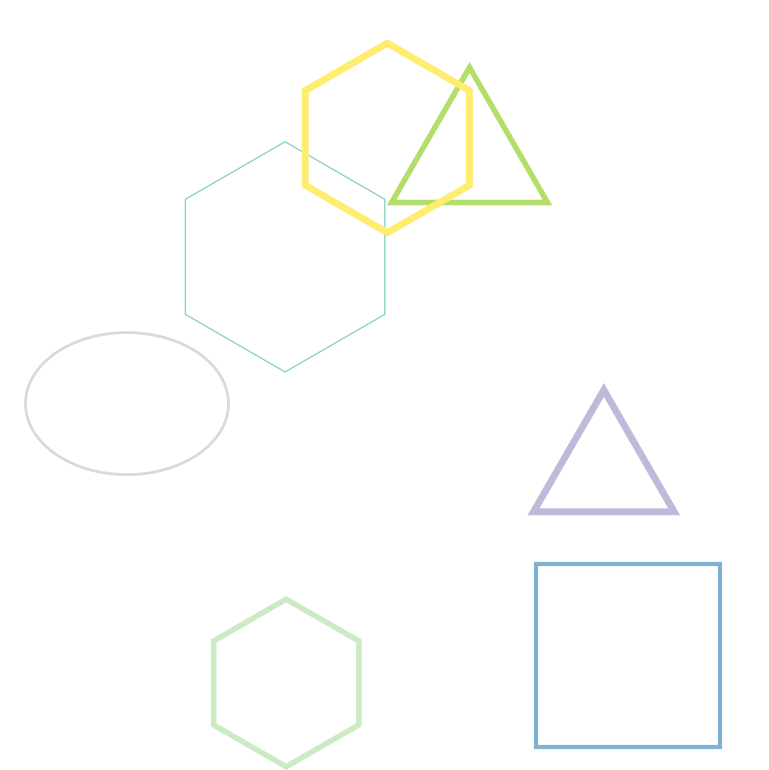[{"shape": "hexagon", "thickness": 0.5, "radius": 0.75, "center": [0.37, 0.666]}, {"shape": "triangle", "thickness": 2.5, "radius": 0.53, "center": [0.784, 0.388]}, {"shape": "square", "thickness": 1.5, "radius": 0.6, "center": [0.816, 0.148]}, {"shape": "triangle", "thickness": 2, "radius": 0.58, "center": [0.61, 0.795]}, {"shape": "oval", "thickness": 1, "radius": 0.66, "center": [0.165, 0.476]}, {"shape": "hexagon", "thickness": 2, "radius": 0.54, "center": [0.372, 0.113]}, {"shape": "hexagon", "thickness": 2.5, "radius": 0.62, "center": [0.503, 0.821]}]